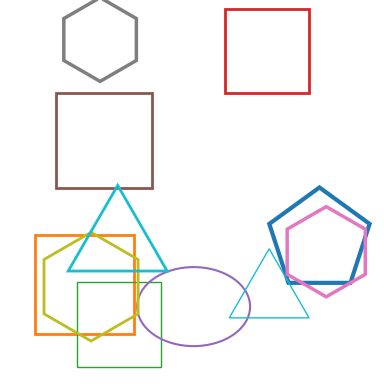[{"shape": "pentagon", "thickness": 3, "radius": 0.68, "center": [0.83, 0.376]}, {"shape": "square", "thickness": 2, "radius": 0.64, "center": [0.219, 0.26]}, {"shape": "square", "thickness": 1, "radius": 0.55, "center": [0.31, 0.157]}, {"shape": "square", "thickness": 2, "radius": 0.54, "center": [0.693, 0.867]}, {"shape": "oval", "thickness": 1.5, "radius": 0.73, "center": [0.503, 0.204]}, {"shape": "square", "thickness": 2, "radius": 0.62, "center": [0.27, 0.635]}, {"shape": "hexagon", "thickness": 2.5, "radius": 0.59, "center": [0.847, 0.346]}, {"shape": "hexagon", "thickness": 2.5, "radius": 0.54, "center": [0.26, 0.897]}, {"shape": "hexagon", "thickness": 2, "radius": 0.71, "center": [0.236, 0.255]}, {"shape": "triangle", "thickness": 2, "radius": 0.74, "center": [0.306, 0.37]}, {"shape": "triangle", "thickness": 1, "radius": 0.6, "center": [0.699, 0.234]}]